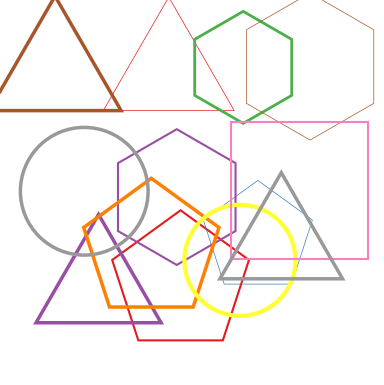[{"shape": "pentagon", "thickness": 1.5, "radius": 0.93, "center": [0.469, 0.267]}, {"shape": "triangle", "thickness": 0.5, "radius": 0.98, "center": [0.438, 0.811]}, {"shape": "pentagon", "thickness": 0.5, "radius": 0.74, "center": [0.67, 0.383]}, {"shape": "hexagon", "thickness": 2, "radius": 0.73, "center": [0.632, 0.825]}, {"shape": "hexagon", "thickness": 1.5, "radius": 0.88, "center": [0.459, 0.488]}, {"shape": "triangle", "thickness": 2.5, "radius": 0.94, "center": [0.256, 0.255]}, {"shape": "pentagon", "thickness": 2.5, "radius": 0.92, "center": [0.393, 0.352]}, {"shape": "circle", "thickness": 3, "radius": 0.72, "center": [0.623, 0.324]}, {"shape": "hexagon", "thickness": 0.5, "radius": 0.96, "center": [0.805, 0.827]}, {"shape": "triangle", "thickness": 2.5, "radius": 0.99, "center": [0.143, 0.812]}, {"shape": "square", "thickness": 1.5, "radius": 0.89, "center": [0.777, 0.504]}, {"shape": "triangle", "thickness": 2.5, "radius": 0.92, "center": [0.731, 0.368]}, {"shape": "circle", "thickness": 2.5, "radius": 0.83, "center": [0.219, 0.503]}]